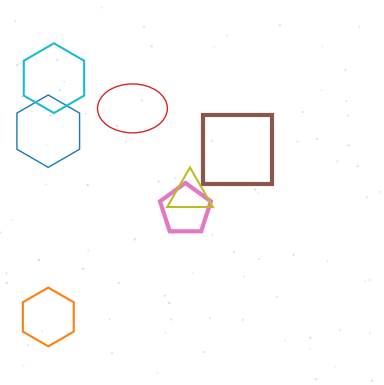[{"shape": "hexagon", "thickness": 1, "radius": 0.47, "center": [0.125, 0.659]}, {"shape": "hexagon", "thickness": 1.5, "radius": 0.38, "center": [0.125, 0.177]}, {"shape": "oval", "thickness": 1, "radius": 0.45, "center": [0.344, 0.718]}, {"shape": "square", "thickness": 3, "radius": 0.45, "center": [0.617, 0.611]}, {"shape": "pentagon", "thickness": 3, "radius": 0.35, "center": [0.482, 0.455]}, {"shape": "triangle", "thickness": 1.5, "radius": 0.34, "center": [0.493, 0.497]}, {"shape": "hexagon", "thickness": 1.5, "radius": 0.45, "center": [0.14, 0.797]}]